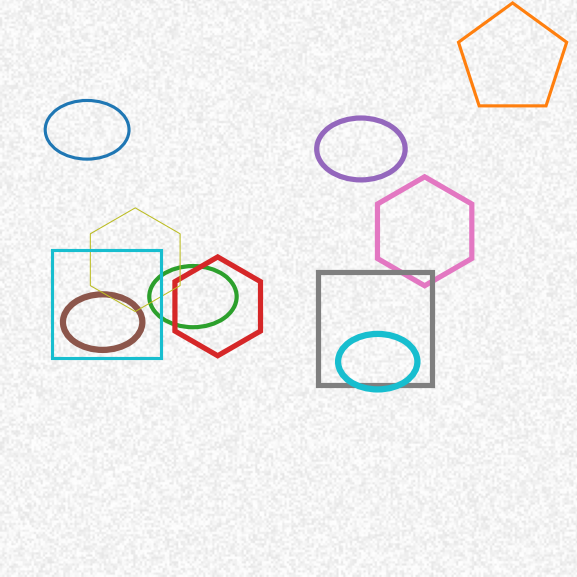[{"shape": "oval", "thickness": 1.5, "radius": 0.36, "center": [0.151, 0.774]}, {"shape": "pentagon", "thickness": 1.5, "radius": 0.49, "center": [0.888, 0.896]}, {"shape": "oval", "thickness": 2, "radius": 0.38, "center": [0.334, 0.485]}, {"shape": "hexagon", "thickness": 2.5, "radius": 0.43, "center": [0.377, 0.469]}, {"shape": "oval", "thickness": 2.5, "radius": 0.38, "center": [0.625, 0.741]}, {"shape": "oval", "thickness": 3, "radius": 0.34, "center": [0.178, 0.441]}, {"shape": "hexagon", "thickness": 2.5, "radius": 0.47, "center": [0.735, 0.599]}, {"shape": "square", "thickness": 2.5, "radius": 0.49, "center": [0.649, 0.431]}, {"shape": "hexagon", "thickness": 0.5, "radius": 0.45, "center": [0.234, 0.549]}, {"shape": "oval", "thickness": 3, "radius": 0.34, "center": [0.654, 0.373]}, {"shape": "square", "thickness": 1.5, "radius": 0.47, "center": [0.185, 0.472]}]